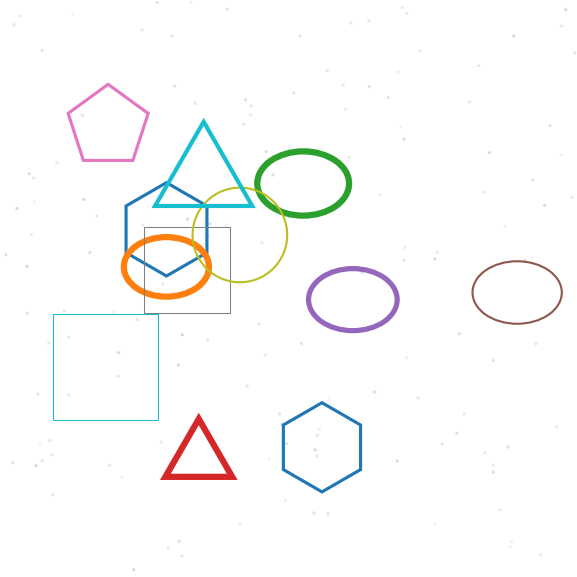[{"shape": "hexagon", "thickness": 1.5, "radius": 0.39, "center": [0.558, 0.225]}, {"shape": "hexagon", "thickness": 1.5, "radius": 0.4, "center": [0.288, 0.602]}, {"shape": "oval", "thickness": 3, "radius": 0.37, "center": [0.288, 0.537]}, {"shape": "oval", "thickness": 3, "radius": 0.4, "center": [0.525, 0.681]}, {"shape": "triangle", "thickness": 3, "radius": 0.33, "center": [0.344, 0.207]}, {"shape": "oval", "thickness": 2.5, "radius": 0.38, "center": [0.611, 0.48]}, {"shape": "oval", "thickness": 1, "radius": 0.39, "center": [0.895, 0.493]}, {"shape": "pentagon", "thickness": 1.5, "radius": 0.36, "center": [0.187, 0.78]}, {"shape": "square", "thickness": 0.5, "radius": 0.37, "center": [0.324, 0.532]}, {"shape": "circle", "thickness": 1, "radius": 0.41, "center": [0.415, 0.592]}, {"shape": "triangle", "thickness": 2, "radius": 0.49, "center": [0.353, 0.691]}, {"shape": "square", "thickness": 0.5, "radius": 0.46, "center": [0.183, 0.364]}]